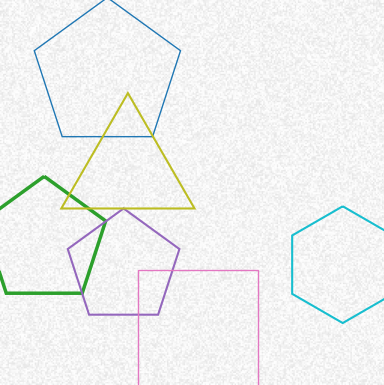[{"shape": "pentagon", "thickness": 1, "radius": 1.0, "center": [0.279, 0.807]}, {"shape": "pentagon", "thickness": 2.5, "radius": 0.84, "center": [0.115, 0.374]}, {"shape": "pentagon", "thickness": 1.5, "radius": 0.76, "center": [0.321, 0.306]}, {"shape": "square", "thickness": 1, "radius": 0.78, "center": [0.514, 0.142]}, {"shape": "triangle", "thickness": 1.5, "radius": 1.0, "center": [0.332, 0.558]}, {"shape": "hexagon", "thickness": 1.5, "radius": 0.76, "center": [0.89, 0.313]}]